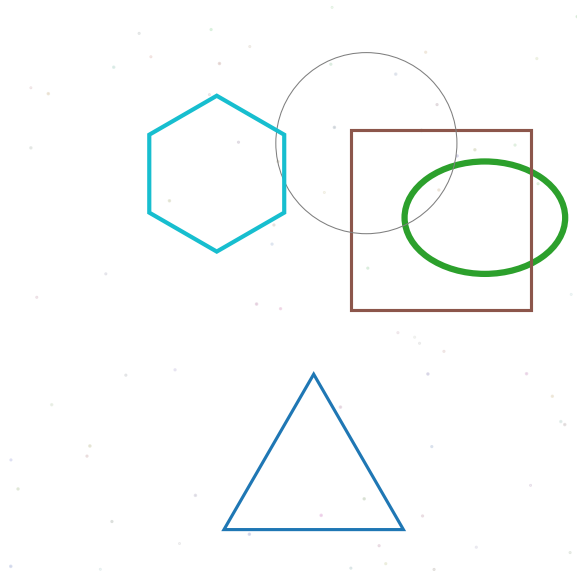[{"shape": "triangle", "thickness": 1.5, "radius": 0.9, "center": [0.543, 0.172]}, {"shape": "oval", "thickness": 3, "radius": 0.7, "center": [0.84, 0.622]}, {"shape": "square", "thickness": 1.5, "radius": 0.78, "center": [0.764, 0.618]}, {"shape": "circle", "thickness": 0.5, "radius": 0.78, "center": [0.634, 0.751]}, {"shape": "hexagon", "thickness": 2, "radius": 0.67, "center": [0.375, 0.698]}]